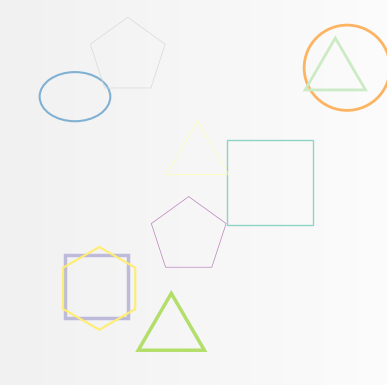[{"shape": "square", "thickness": 1, "radius": 0.56, "center": [0.697, 0.526]}, {"shape": "triangle", "thickness": 0.5, "radius": 0.47, "center": [0.51, 0.593]}, {"shape": "square", "thickness": 2.5, "radius": 0.41, "center": [0.248, 0.257]}, {"shape": "oval", "thickness": 1.5, "radius": 0.46, "center": [0.193, 0.749]}, {"shape": "circle", "thickness": 2, "radius": 0.55, "center": [0.896, 0.824]}, {"shape": "triangle", "thickness": 2.5, "radius": 0.49, "center": [0.442, 0.14]}, {"shape": "pentagon", "thickness": 0.5, "radius": 0.51, "center": [0.33, 0.854]}, {"shape": "pentagon", "thickness": 0.5, "radius": 0.51, "center": [0.487, 0.388]}, {"shape": "triangle", "thickness": 2, "radius": 0.45, "center": [0.865, 0.811]}, {"shape": "hexagon", "thickness": 1.5, "radius": 0.54, "center": [0.256, 0.251]}]